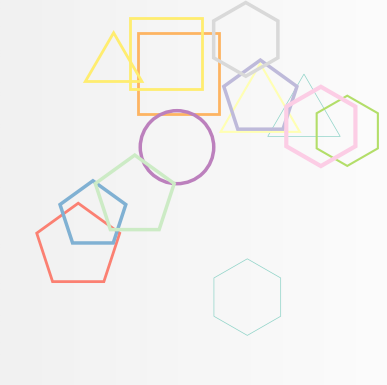[{"shape": "triangle", "thickness": 0.5, "radius": 0.54, "center": [0.784, 0.7]}, {"shape": "hexagon", "thickness": 0.5, "radius": 0.5, "center": [0.638, 0.228]}, {"shape": "triangle", "thickness": 1.5, "radius": 0.59, "center": [0.671, 0.717]}, {"shape": "pentagon", "thickness": 2.5, "radius": 0.5, "center": [0.672, 0.745]}, {"shape": "pentagon", "thickness": 2, "radius": 0.56, "center": [0.202, 0.36]}, {"shape": "pentagon", "thickness": 2.5, "radius": 0.45, "center": [0.24, 0.441]}, {"shape": "square", "thickness": 2, "radius": 0.53, "center": [0.461, 0.809]}, {"shape": "hexagon", "thickness": 1.5, "radius": 0.46, "center": [0.896, 0.66]}, {"shape": "hexagon", "thickness": 3, "radius": 0.51, "center": [0.828, 0.672]}, {"shape": "hexagon", "thickness": 2.5, "radius": 0.48, "center": [0.634, 0.898]}, {"shape": "circle", "thickness": 2.5, "radius": 0.47, "center": [0.457, 0.618]}, {"shape": "pentagon", "thickness": 2.5, "radius": 0.54, "center": [0.348, 0.49]}, {"shape": "square", "thickness": 2, "radius": 0.46, "center": [0.428, 0.861]}, {"shape": "triangle", "thickness": 2, "radius": 0.42, "center": [0.293, 0.83]}]